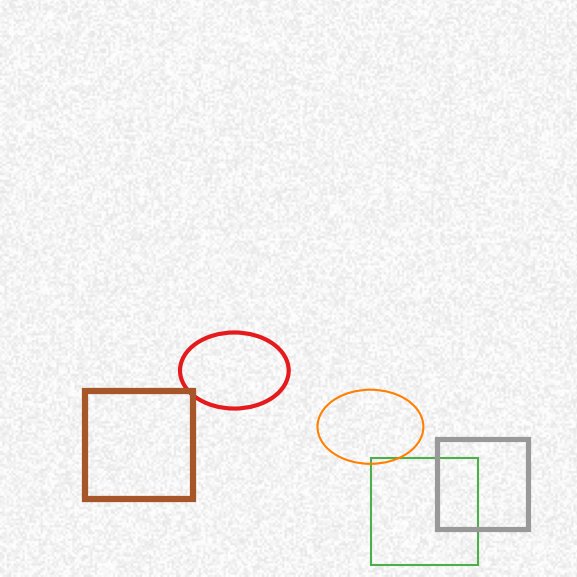[{"shape": "oval", "thickness": 2, "radius": 0.47, "center": [0.406, 0.358]}, {"shape": "square", "thickness": 1, "radius": 0.46, "center": [0.734, 0.114]}, {"shape": "oval", "thickness": 1, "radius": 0.46, "center": [0.641, 0.26]}, {"shape": "square", "thickness": 3, "radius": 0.47, "center": [0.241, 0.229]}, {"shape": "square", "thickness": 2.5, "radius": 0.39, "center": [0.835, 0.161]}]